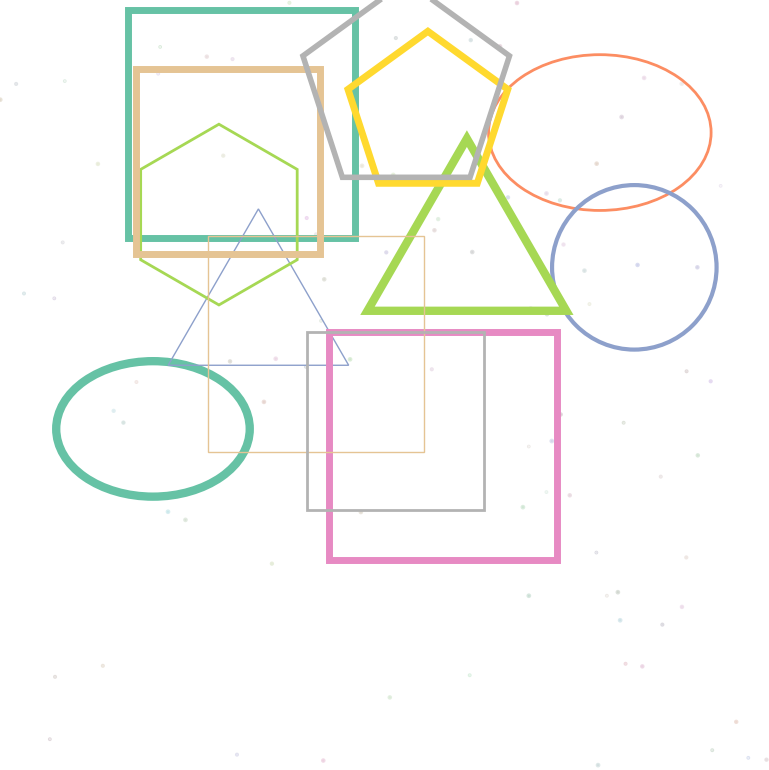[{"shape": "square", "thickness": 2.5, "radius": 0.74, "center": [0.314, 0.839]}, {"shape": "oval", "thickness": 3, "radius": 0.63, "center": [0.199, 0.443]}, {"shape": "oval", "thickness": 1, "radius": 0.72, "center": [0.779, 0.828]}, {"shape": "circle", "thickness": 1.5, "radius": 0.53, "center": [0.824, 0.653]}, {"shape": "triangle", "thickness": 0.5, "radius": 0.68, "center": [0.336, 0.593]}, {"shape": "square", "thickness": 2.5, "radius": 0.74, "center": [0.575, 0.42]}, {"shape": "hexagon", "thickness": 1, "radius": 0.59, "center": [0.284, 0.721]}, {"shape": "triangle", "thickness": 3, "radius": 0.75, "center": [0.606, 0.671]}, {"shape": "pentagon", "thickness": 2.5, "radius": 0.55, "center": [0.556, 0.85]}, {"shape": "square", "thickness": 2.5, "radius": 0.6, "center": [0.296, 0.79]}, {"shape": "square", "thickness": 0.5, "radius": 0.7, "center": [0.41, 0.553]}, {"shape": "pentagon", "thickness": 2, "radius": 0.71, "center": [0.528, 0.884]}, {"shape": "square", "thickness": 1, "radius": 0.58, "center": [0.514, 0.453]}]